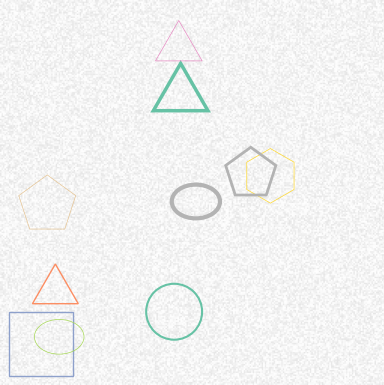[{"shape": "circle", "thickness": 1.5, "radius": 0.36, "center": [0.452, 0.19]}, {"shape": "triangle", "thickness": 2.5, "radius": 0.41, "center": [0.469, 0.753]}, {"shape": "triangle", "thickness": 1, "radius": 0.34, "center": [0.144, 0.246]}, {"shape": "square", "thickness": 1, "radius": 0.41, "center": [0.106, 0.107]}, {"shape": "triangle", "thickness": 0.5, "radius": 0.35, "center": [0.464, 0.877]}, {"shape": "oval", "thickness": 0.5, "radius": 0.32, "center": [0.154, 0.125]}, {"shape": "hexagon", "thickness": 0.5, "radius": 0.35, "center": [0.702, 0.543]}, {"shape": "pentagon", "thickness": 0.5, "radius": 0.39, "center": [0.123, 0.468]}, {"shape": "oval", "thickness": 3, "radius": 0.31, "center": [0.509, 0.477]}, {"shape": "pentagon", "thickness": 2, "radius": 0.34, "center": [0.651, 0.549]}]